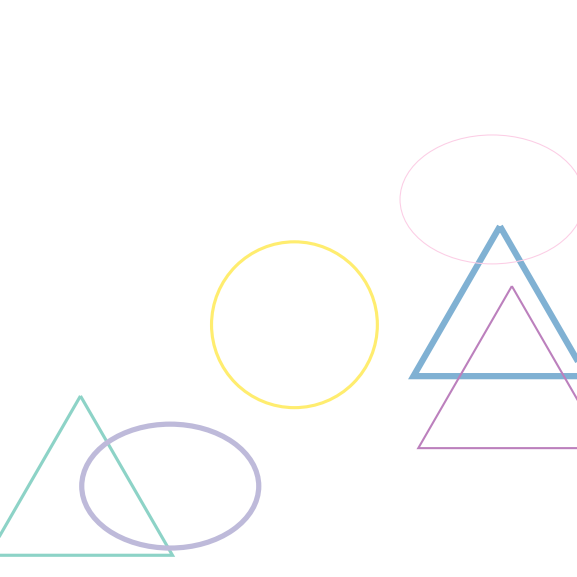[{"shape": "triangle", "thickness": 1.5, "radius": 0.92, "center": [0.139, 0.13]}, {"shape": "oval", "thickness": 2.5, "radius": 0.77, "center": [0.295, 0.157]}, {"shape": "triangle", "thickness": 3, "radius": 0.86, "center": [0.866, 0.434]}, {"shape": "oval", "thickness": 0.5, "radius": 0.8, "center": [0.852, 0.654]}, {"shape": "triangle", "thickness": 1, "radius": 0.94, "center": [0.886, 0.317]}, {"shape": "circle", "thickness": 1.5, "radius": 0.72, "center": [0.51, 0.437]}]